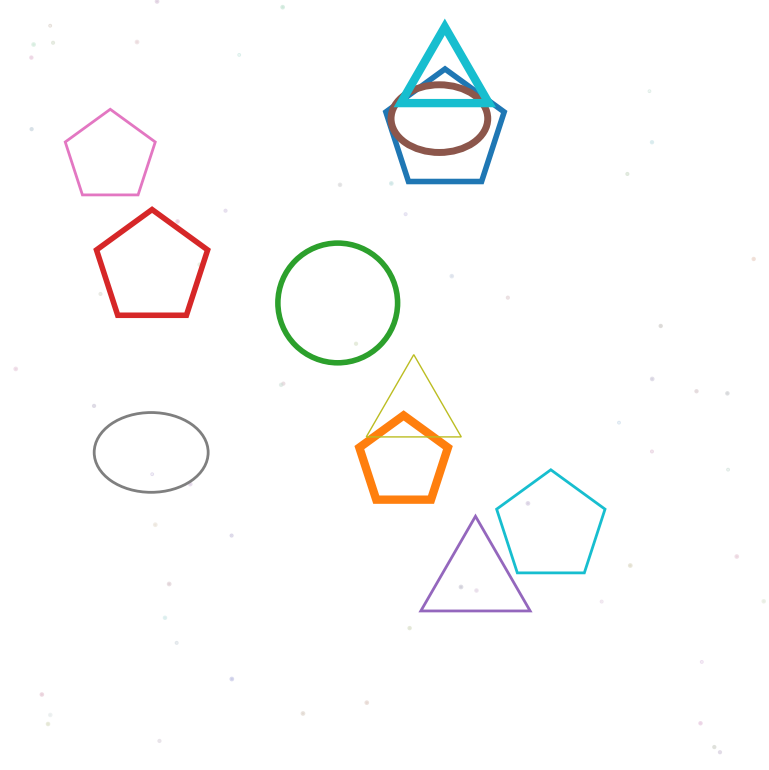[{"shape": "pentagon", "thickness": 2, "radius": 0.4, "center": [0.578, 0.83]}, {"shape": "pentagon", "thickness": 3, "radius": 0.3, "center": [0.524, 0.4]}, {"shape": "circle", "thickness": 2, "radius": 0.39, "center": [0.439, 0.607]}, {"shape": "pentagon", "thickness": 2, "radius": 0.38, "center": [0.197, 0.652]}, {"shape": "triangle", "thickness": 1, "radius": 0.41, "center": [0.618, 0.248]}, {"shape": "oval", "thickness": 2.5, "radius": 0.31, "center": [0.571, 0.846]}, {"shape": "pentagon", "thickness": 1, "radius": 0.31, "center": [0.143, 0.797]}, {"shape": "oval", "thickness": 1, "radius": 0.37, "center": [0.196, 0.412]}, {"shape": "triangle", "thickness": 0.5, "radius": 0.36, "center": [0.537, 0.468]}, {"shape": "pentagon", "thickness": 1, "radius": 0.37, "center": [0.715, 0.316]}, {"shape": "triangle", "thickness": 3, "radius": 0.33, "center": [0.578, 0.899]}]